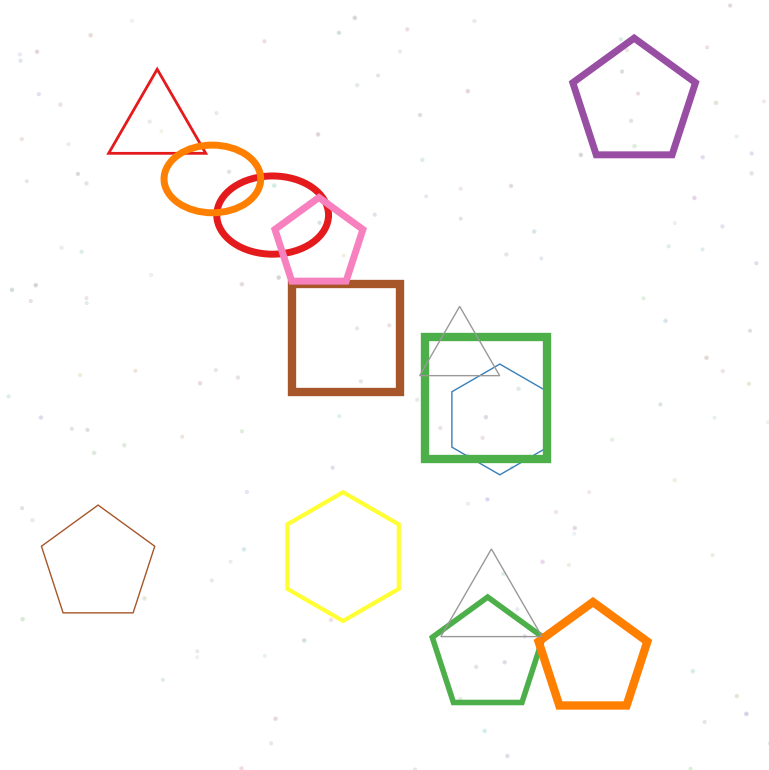[{"shape": "oval", "thickness": 2.5, "radius": 0.36, "center": [0.354, 0.721]}, {"shape": "triangle", "thickness": 1, "radius": 0.36, "center": [0.204, 0.837]}, {"shape": "hexagon", "thickness": 0.5, "radius": 0.36, "center": [0.649, 0.455]}, {"shape": "pentagon", "thickness": 2, "radius": 0.38, "center": [0.633, 0.149]}, {"shape": "square", "thickness": 3, "radius": 0.4, "center": [0.631, 0.483]}, {"shape": "pentagon", "thickness": 2.5, "radius": 0.42, "center": [0.824, 0.867]}, {"shape": "oval", "thickness": 2.5, "radius": 0.31, "center": [0.276, 0.768]}, {"shape": "pentagon", "thickness": 3, "radius": 0.37, "center": [0.77, 0.144]}, {"shape": "hexagon", "thickness": 1.5, "radius": 0.42, "center": [0.445, 0.277]}, {"shape": "pentagon", "thickness": 0.5, "radius": 0.39, "center": [0.127, 0.267]}, {"shape": "square", "thickness": 3, "radius": 0.35, "center": [0.449, 0.561]}, {"shape": "pentagon", "thickness": 2.5, "radius": 0.3, "center": [0.414, 0.683]}, {"shape": "triangle", "thickness": 0.5, "radius": 0.38, "center": [0.638, 0.211]}, {"shape": "triangle", "thickness": 0.5, "radius": 0.3, "center": [0.597, 0.542]}]